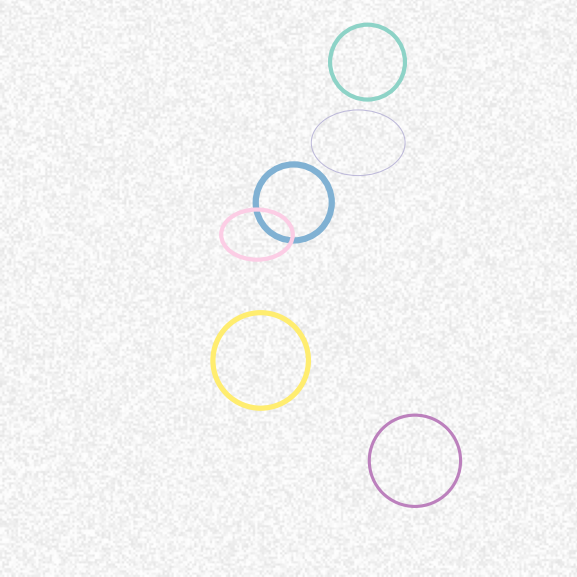[{"shape": "circle", "thickness": 2, "radius": 0.32, "center": [0.636, 0.892]}, {"shape": "oval", "thickness": 0.5, "radius": 0.41, "center": [0.62, 0.752]}, {"shape": "circle", "thickness": 3, "radius": 0.33, "center": [0.509, 0.649]}, {"shape": "oval", "thickness": 2, "radius": 0.31, "center": [0.445, 0.593]}, {"shape": "circle", "thickness": 1.5, "radius": 0.4, "center": [0.718, 0.201]}, {"shape": "circle", "thickness": 2.5, "radius": 0.41, "center": [0.451, 0.375]}]